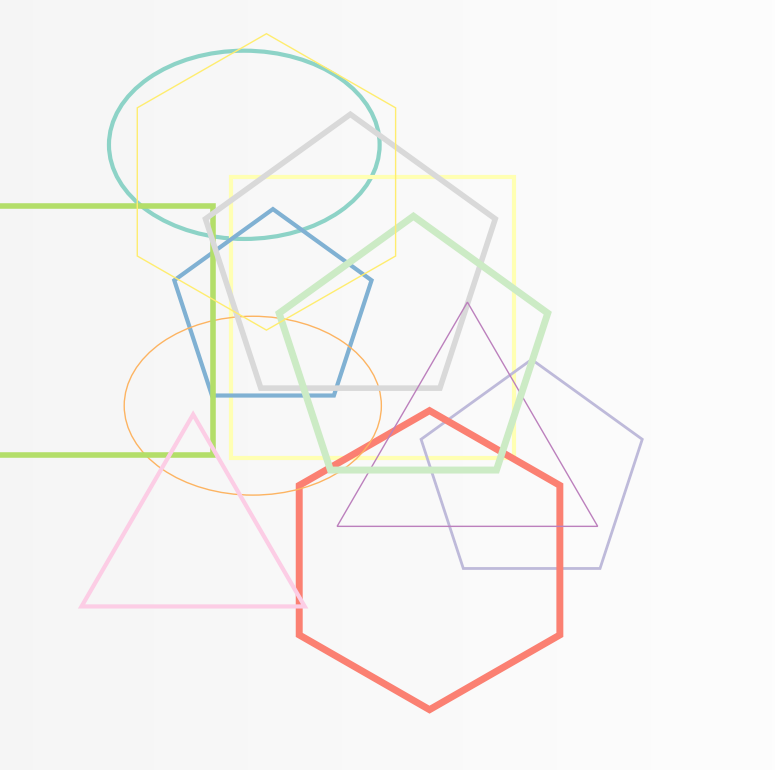[{"shape": "oval", "thickness": 1.5, "radius": 0.87, "center": [0.315, 0.812]}, {"shape": "square", "thickness": 1.5, "radius": 0.91, "center": [0.481, 0.588]}, {"shape": "pentagon", "thickness": 1, "radius": 0.75, "center": [0.686, 0.383]}, {"shape": "hexagon", "thickness": 2.5, "radius": 0.97, "center": [0.554, 0.273]}, {"shape": "pentagon", "thickness": 1.5, "radius": 0.67, "center": [0.352, 0.595]}, {"shape": "oval", "thickness": 0.5, "radius": 0.83, "center": [0.326, 0.473]}, {"shape": "square", "thickness": 2, "radius": 0.81, "center": [0.113, 0.571]}, {"shape": "triangle", "thickness": 1.5, "radius": 0.83, "center": [0.249, 0.296]}, {"shape": "pentagon", "thickness": 2, "radius": 0.98, "center": [0.452, 0.655]}, {"shape": "triangle", "thickness": 0.5, "radius": 0.97, "center": [0.603, 0.413]}, {"shape": "pentagon", "thickness": 2.5, "radius": 0.91, "center": [0.533, 0.537]}, {"shape": "hexagon", "thickness": 0.5, "radius": 0.96, "center": [0.344, 0.764]}]